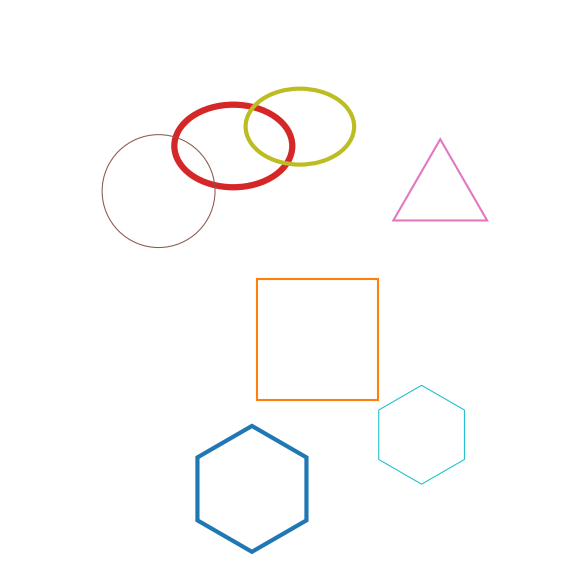[{"shape": "hexagon", "thickness": 2, "radius": 0.54, "center": [0.436, 0.153]}, {"shape": "square", "thickness": 1, "radius": 0.52, "center": [0.55, 0.412]}, {"shape": "oval", "thickness": 3, "radius": 0.51, "center": [0.404, 0.746]}, {"shape": "circle", "thickness": 0.5, "radius": 0.49, "center": [0.275, 0.668]}, {"shape": "triangle", "thickness": 1, "radius": 0.47, "center": [0.762, 0.664]}, {"shape": "oval", "thickness": 2, "radius": 0.47, "center": [0.519, 0.78]}, {"shape": "hexagon", "thickness": 0.5, "radius": 0.43, "center": [0.73, 0.246]}]